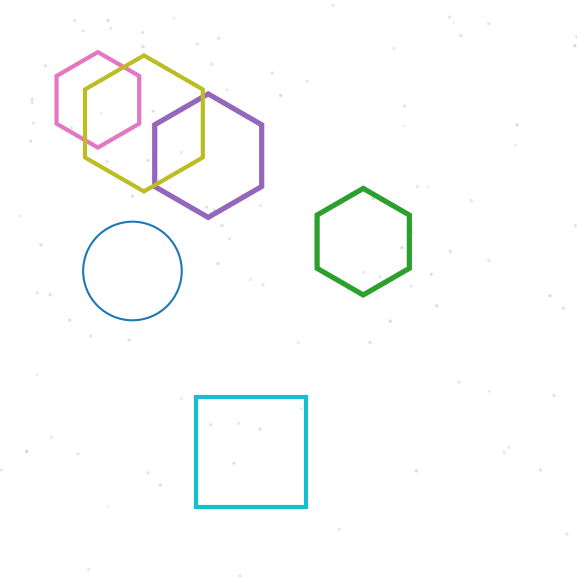[{"shape": "circle", "thickness": 1, "radius": 0.43, "center": [0.229, 0.53]}, {"shape": "hexagon", "thickness": 2.5, "radius": 0.46, "center": [0.629, 0.581]}, {"shape": "hexagon", "thickness": 2.5, "radius": 0.53, "center": [0.361, 0.73]}, {"shape": "hexagon", "thickness": 2, "radius": 0.41, "center": [0.169, 0.826]}, {"shape": "hexagon", "thickness": 2, "radius": 0.59, "center": [0.249, 0.785]}, {"shape": "square", "thickness": 2, "radius": 0.47, "center": [0.434, 0.217]}]